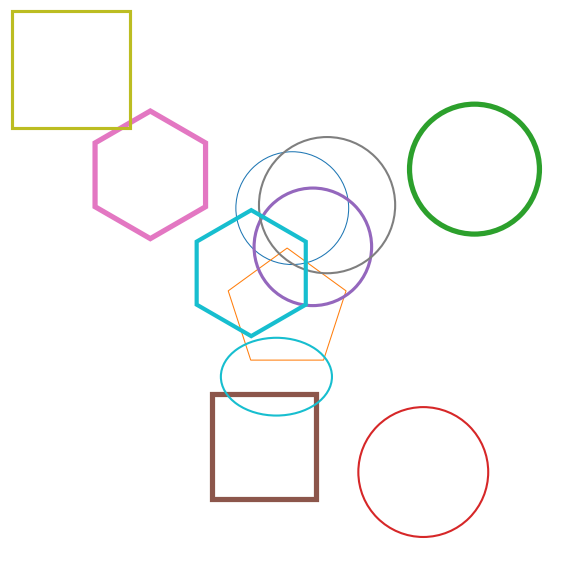[{"shape": "circle", "thickness": 0.5, "radius": 0.49, "center": [0.506, 0.639]}, {"shape": "pentagon", "thickness": 0.5, "radius": 0.54, "center": [0.497, 0.462]}, {"shape": "circle", "thickness": 2.5, "radius": 0.56, "center": [0.822, 0.706]}, {"shape": "circle", "thickness": 1, "radius": 0.56, "center": [0.733, 0.182]}, {"shape": "circle", "thickness": 1.5, "radius": 0.51, "center": [0.542, 0.572]}, {"shape": "square", "thickness": 2.5, "radius": 0.45, "center": [0.457, 0.226]}, {"shape": "hexagon", "thickness": 2.5, "radius": 0.55, "center": [0.26, 0.696]}, {"shape": "circle", "thickness": 1, "radius": 0.59, "center": [0.566, 0.644]}, {"shape": "square", "thickness": 1.5, "radius": 0.51, "center": [0.124, 0.879]}, {"shape": "hexagon", "thickness": 2, "radius": 0.55, "center": [0.435, 0.526]}, {"shape": "oval", "thickness": 1, "radius": 0.48, "center": [0.479, 0.347]}]